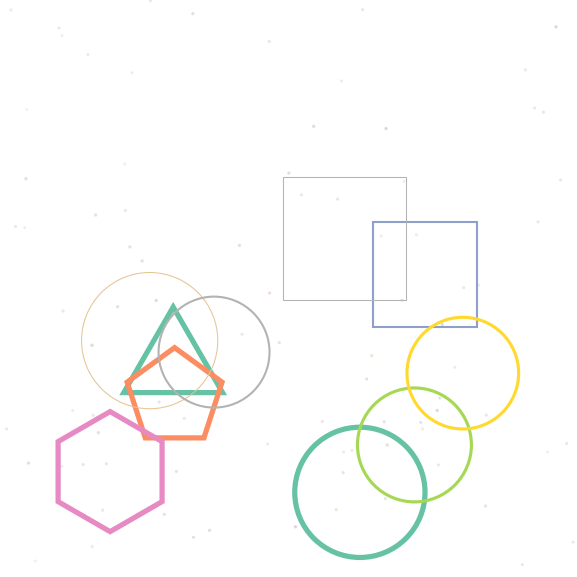[{"shape": "triangle", "thickness": 2.5, "radius": 0.49, "center": [0.3, 0.369]}, {"shape": "circle", "thickness": 2.5, "radius": 0.56, "center": [0.623, 0.147]}, {"shape": "pentagon", "thickness": 2.5, "radius": 0.43, "center": [0.302, 0.311]}, {"shape": "square", "thickness": 1, "radius": 0.45, "center": [0.736, 0.524]}, {"shape": "hexagon", "thickness": 2.5, "radius": 0.52, "center": [0.191, 0.182]}, {"shape": "circle", "thickness": 1.5, "radius": 0.49, "center": [0.718, 0.229]}, {"shape": "circle", "thickness": 1.5, "radius": 0.48, "center": [0.801, 0.353]}, {"shape": "circle", "thickness": 0.5, "radius": 0.59, "center": [0.259, 0.409]}, {"shape": "circle", "thickness": 1, "radius": 0.48, "center": [0.371, 0.389]}, {"shape": "square", "thickness": 0.5, "radius": 0.53, "center": [0.597, 0.586]}]